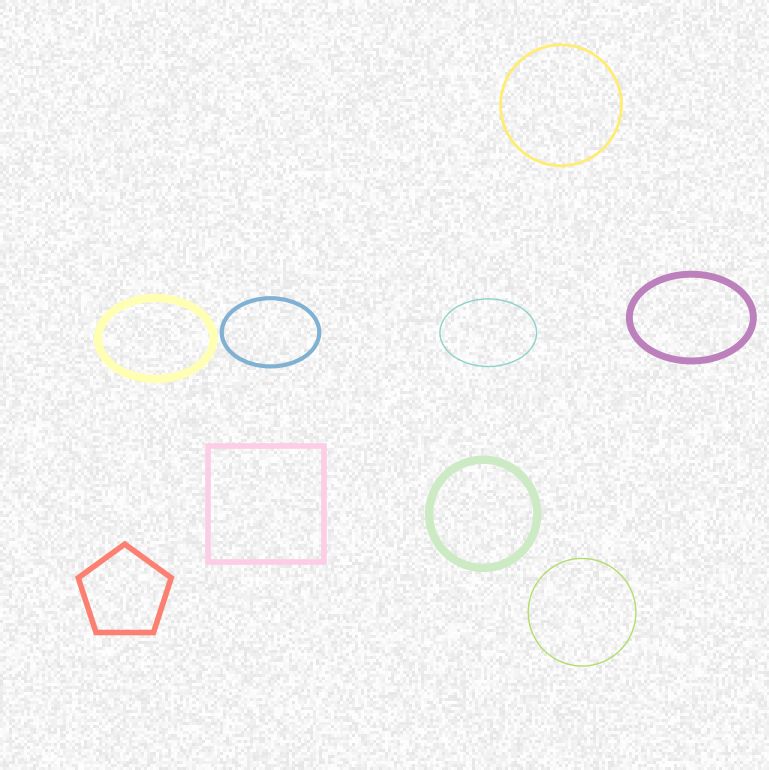[{"shape": "oval", "thickness": 0.5, "radius": 0.31, "center": [0.634, 0.568]}, {"shape": "oval", "thickness": 3, "radius": 0.38, "center": [0.202, 0.56]}, {"shape": "pentagon", "thickness": 2, "radius": 0.32, "center": [0.162, 0.23]}, {"shape": "oval", "thickness": 1.5, "radius": 0.32, "center": [0.351, 0.568]}, {"shape": "circle", "thickness": 0.5, "radius": 0.35, "center": [0.756, 0.205]}, {"shape": "square", "thickness": 2, "radius": 0.38, "center": [0.345, 0.345]}, {"shape": "oval", "thickness": 2.5, "radius": 0.4, "center": [0.898, 0.588]}, {"shape": "circle", "thickness": 3, "radius": 0.35, "center": [0.628, 0.333]}, {"shape": "circle", "thickness": 1, "radius": 0.39, "center": [0.729, 0.863]}]